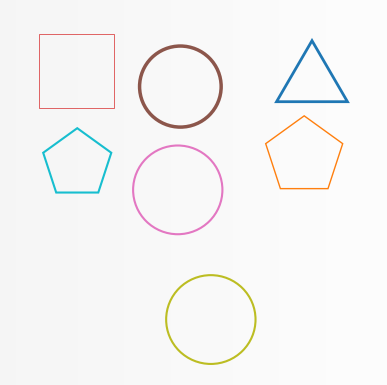[{"shape": "triangle", "thickness": 2, "radius": 0.53, "center": [0.805, 0.789]}, {"shape": "pentagon", "thickness": 1, "radius": 0.52, "center": [0.785, 0.595]}, {"shape": "square", "thickness": 0.5, "radius": 0.48, "center": [0.198, 0.815]}, {"shape": "circle", "thickness": 2.5, "radius": 0.53, "center": [0.465, 0.775]}, {"shape": "circle", "thickness": 1.5, "radius": 0.58, "center": [0.459, 0.507]}, {"shape": "circle", "thickness": 1.5, "radius": 0.58, "center": [0.544, 0.17]}, {"shape": "pentagon", "thickness": 1.5, "radius": 0.46, "center": [0.199, 0.575]}]